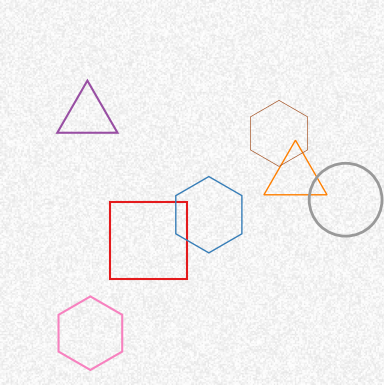[{"shape": "square", "thickness": 1.5, "radius": 0.5, "center": [0.387, 0.375]}, {"shape": "hexagon", "thickness": 1, "radius": 0.5, "center": [0.542, 0.442]}, {"shape": "triangle", "thickness": 1.5, "radius": 0.45, "center": [0.227, 0.7]}, {"shape": "triangle", "thickness": 1, "radius": 0.47, "center": [0.767, 0.541]}, {"shape": "hexagon", "thickness": 0.5, "radius": 0.43, "center": [0.725, 0.654]}, {"shape": "hexagon", "thickness": 1.5, "radius": 0.48, "center": [0.235, 0.135]}, {"shape": "circle", "thickness": 2, "radius": 0.47, "center": [0.898, 0.481]}]